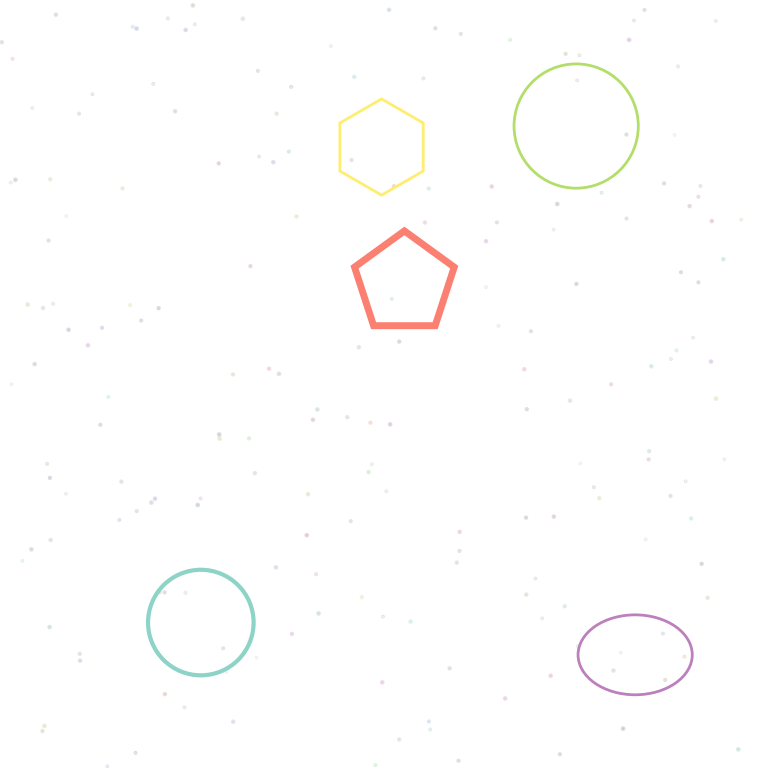[{"shape": "circle", "thickness": 1.5, "radius": 0.34, "center": [0.261, 0.191]}, {"shape": "pentagon", "thickness": 2.5, "radius": 0.34, "center": [0.525, 0.632]}, {"shape": "circle", "thickness": 1, "radius": 0.4, "center": [0.748, 0.836]}, {"shape": "oval", "thickness": 1, "radius": 0.37, "center": [0.825, 0.15]}, {"shape": "hexagon", "thickness": 1, "radius": 0.31, "center": [0.496, 0.809]}]